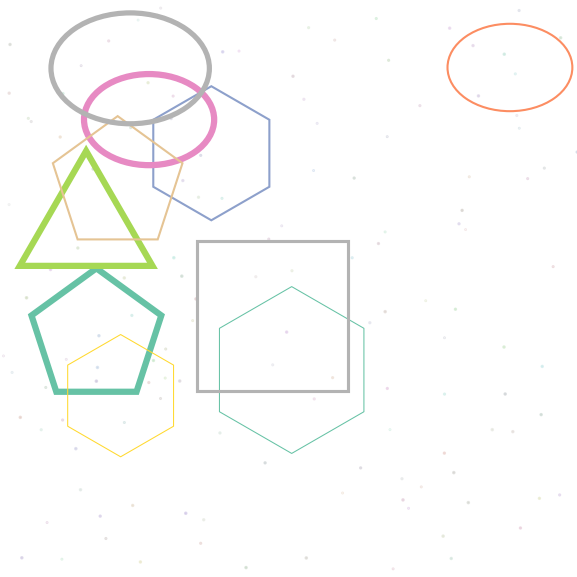[{"shape": "hexagon", "thickness": 0.5, "radius": 0.72, "center": [0.505, 0.358]}, {"shape": "pentagon", "thickness": 3, "radius": 0.59, "center": [0.167, 0.416]}, {"shape": "oval", "thickness": 1, "radius": 0.54, "center": [0.883, 0.882]}, {"shape": "hexagon", "thickness": 1, "radius": 0.58, "center": [0.366, 0.734]}, {"shape": "oval", "thickness": 3, "radius": 0.56, "center": [0.258, 0.792]}, {"shape": "triangle", "thickness": 3, "radius": 0.66, "center": [0.149, 0.605]}, {"shape": "hexagon", "thickness": 0.5, "radius": 0.53, "center": [0.209, 0.314]}, {"shape": "pentagon", "thickness": 1, "radius": 0.59, "center": [0.204, 0.68]}, {"shape": "oval", "thickness": 2.5, "radius": 0.69, "center": [0.225, 0.881]}, {"shape": "square", "thickness": 1.5, "radius": 0.65, "center": [0.472, 0.451]}]